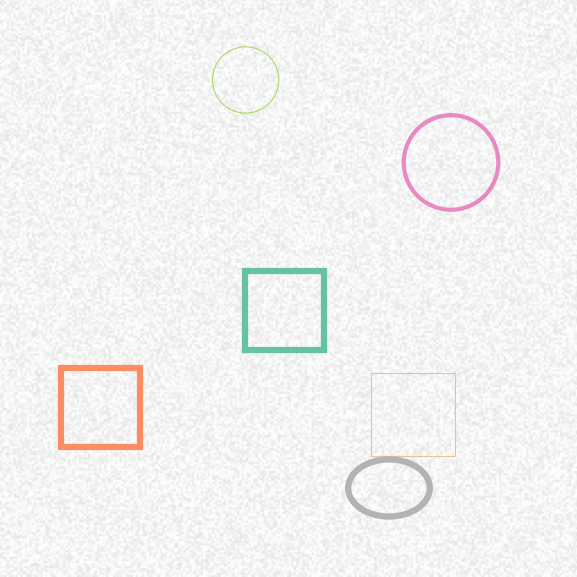[{"shape": "square", "thickness": 3, "radius": 0.35, "center": [0.493, 0.461]}, {"shape": "square", "thickness": 3, "radius": 0.34, "center": [0.174, 0.294]}, {"shape": "circle", "thickness": 2, "radius": 0.41, "center": [0.781, 0.718]}, {"shape": "circle", "thickness": 0.5, "radius": 0.29, "center": [0.425, 0.861]}, {"shape": "square", "thickness": 0.5, "radius": 0.36, "center": [0.715, 0.282]}, {"shape": "oval", "thickness": 3, "radius": 0.35, "center": [0.674, 0.154]}]